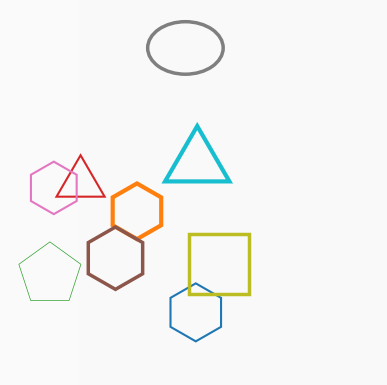[{"shape": "hexagon", "thickness": 1.5, "radius": 0.38, "center": [0.505, 0.189]}, {"shape": "hexagon", "thickness": 3, "radius": 0.36, "center": [0.353, 0.451]}, {"shape": "pentagon", "thickness": 0.5, "radius": 0.42, "center": [0.129, 0.287]}, {"shape": "triangle", "thickness": 1.5, "radius": 0.36, "center": [0.208, 0.525]}, {"shape": "hexagon", "thickness": 2.5, "radius": 0.41, "center": [0.298, 0.329]}, {"shape": "hexagon", "thickness": 1.5, "radius": 0.34, "center": [0.139, 0.512]}, {"shape": "oval", "thickness": 2.5, "radius": 0.49, "center": [0.479, 0.875]}, {"shape": "square", "thickness": 2.5, "radius": 0.39, "center": [0.566, 0.315]}, {"shape": "triangle", "thickness": 3, "radius": 0.48, "center": [0.509, 0.577]}]